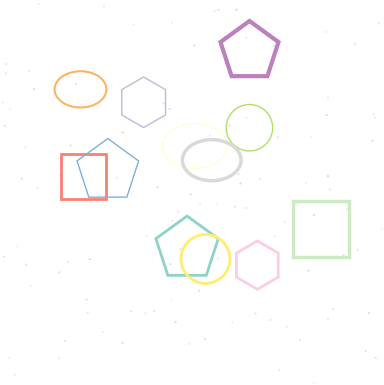[{"shape": "pentagon", "thickness": 2, "radius": 0.43, "center": [0.486, 0.354]}, {"shape": "oval", "thickness": 0.5, "radius": 0.42, "center": [0.506, 0.621]}, {"shape": "hexagon", "thickness": 1, "radius": 0.33, "center": [0.373, 0.734]}, {"shape": "square", "thickness": 2, "radius": 0.29, "center": [0.216, 0.541]}, {"shape": "pentagon", "thickness": 1, "radius": 0.42, "center": [0.28, 0.556]}, {"shape": "oval", "thickness": 1.5, "radius": 0.34, "center": [0.209, 0.768]}, {"shape": "circle", "thickness": 1, "radius": 0.3, "center": [0.648, 0.668]}, {"shape": "hexagon", "thickness": 2, "radius": 0.31, "center": [0.668, 0.311]}, {"shape": "oval", "thickness": 2.5, "radius": 0.38, "center": [0.55, 0.584]}, {"shape": "pentagon", "thickness": 3, "radius": 0.4, "center": [0.648, 0.866]}, {"shape": "square", "thickness": 2.5, "radius": 0.37, "center": [0.834, 0.406]}, {"shape": "circle", "thickness": 2, "radius": 0.32, "center": [0.534, 0.327]}]